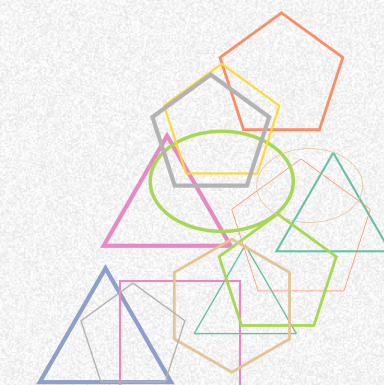[{"shape": "triangle", "thickness": 1, "radius": 0.77, "center": [0.637, 0.21]}, {"shape": "triangle", "thickness": 1.5, "radius": 0.85, "center": [0.866, 0.433]}, {"shape": "pentagon", "thickness": 2, "radius": 0.84, "center": [0.731, 0.799]}, {"shape": "pentagon", "thickness": 0.5, "radius": 0.95, "center": [0.782, 0.398]}, {"shape": "triangle", "thickness": 3, "radius": 0.99, "center": [0.274, 0.106]}, {"shape": "triangle", "thickness": 3, "radius": 0.95, "center": [0.434, 0.457]}, {"shape": "square", "thickness": 1.5, "radius": 0.78, "center": [0.468, 0.115]}, {"shape": "pentagon", "thickness": 2, "radius": 0.8, "center": [0.721, 0.284]}, {"shape": "oval", "thickness": 2.5, "radius": 0.93, "center": [0.576, 0.529]}, {"shape": "pentagon", "thickness": 1.5, "radius": 0.79, "center": [0.576, 0.677]}, {"shape": "hexagon", "thickness": 2, "radius": 0.86, "center": [0.602, 0.206]}, {"shape": "oval", "thickness": 0.5, "radius": 0.69, "center": [0.804, 0.518]}, {"shape": "pentagon", "thickness": 3, "radius": 0.8, "center": [0.548, 0.647]}, {"shape": "pentagon", "thickness": 1, "radius": 0.71, "center": [0.345, 0.123]}]